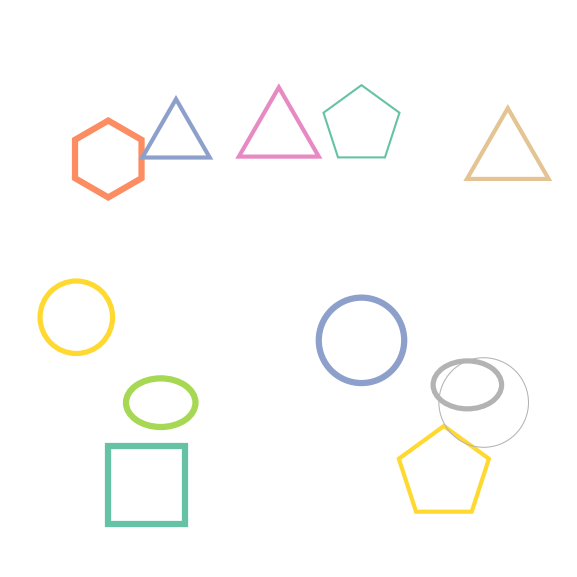[{"shape": "pentagon", "thickness": 1, "radius": 0.35, "center": [0.626, 0.783]}, {"shape": "square", "thickness": 3, "radius": 0.34, "center": [0.253, 0.159]}, {"shape": "hexagon", "thickness": 3, "radius": 0.33, "center": [0.187, 0.724]}, {"shape": "triangle", "thickness": 2, "radius": 0.34, "center": [0.305, 0.76]}, {"shape": "circle", "thickness": 3, "radius": 0.37, "center": [0.626, 0.41]}, {"shape": "triangle", "thickness": 2, "radius": 0.4, "center": [0.483, 0.768]}, {"shape": "oval", "thickness": 3, "radius": 0.3, "center": [0.278, 0.302]}, {"shape": "pentagon", "thickness": 2, "radius": 0.41, "center": [0.769, 0.179]}, {"shape": "circle", "thickness": 2.5, "radius": 0.31, "center": [0.132, 0.45]}, {"shape": "triangle", "thickness": 2, "radius": 0.41, "center": [0.879, 0.73]}, {"shape": "circle", "thickness": 0.5, "radius": 0.39, "center": [0.838, 0.302]}, {"shape": "oval", "thickness": 2.5, "radius": 0.3, "center": [0.809, 0.333]}]